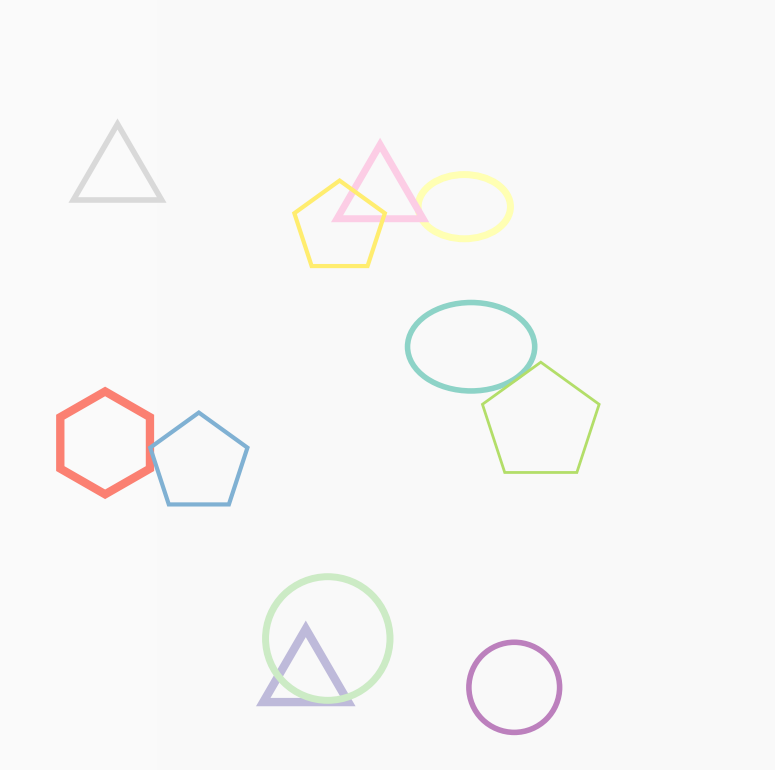[{"shape": "oval", "thickness": 2, "radius": 0.41, "center": [0.608, 0.55]}, {"shape": "oval", "thickness": 2.5, "radius": 0.3, "center": [0.599, 0.732]}, {"shape": "triangle", "thickness": 3, "radius": 0.32, "center": [0.395, 0.12]}, {"shape": "hexagon", "thickness": 3, "radius": 0.33, "center": [0.136, 0.425]}, {"shape": "pentagon", "thickness": 1.5, "radius": 0.33, "center": [0.257, 0.398]}, {"shape": "pentagon", "thickness": 1, "radius": 0.4, "center": [0.698, 0.45]}, {"shape": "triangle", "thickness": 2.5, "radius": 0.32, "center": [0.49, 0.748]}, {"shape": "triangle", "thickness": 2, "radius": 0.33, "center": [0.152, 0.773]}, {"shape": "circle", "thickness": 2, "radius": 0.29, "center": [0.664, 0.107]}, {"shape": "circle", "thickness": 2.5, "radius": 0.4, "center": [0.423, 0.171]}, {"shape": "pentagon", "thickness": 1.5, "radius": 0.31, "center": [0.438, 0.704]}]